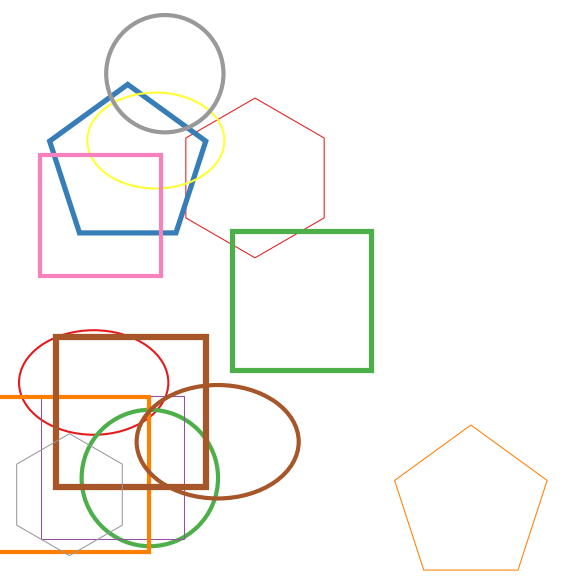[{"shape": "oval", "thickness": 1, "radius": 0.65, "center": [0.162, 0.337]}, {"shape": "hexagon", "thickness": 0.5, "radius": 0.69, "center": [0.442, 0.691]}, {"shape": "pentagon", "thickness": 2.5, "radius": 0.71, "center": [0.221, 0.711]}, {"shape": "circle", "thickness": 2, "radius": 0.59, "center": [0.259, 0.171]}, {"shape": "square", "thickness": 2.5, "radius": 0.6, "center": [0.522, 0.479]}, {"shape": "square", "thickness": 0.5, "radius": 0.62, "center": [0.195, 0.19]}, {"shape": "square", "thickness": 2, "radius": 0.67, "center": [0.122, 0.177]}, {"shape": "pentagon", "thickness": 0.5, "radius": 0.69, "center": [0.815, 0.124]}, {"shape": "oval", "thickness": 1, "radius": 0.59, "center": [0.27, 0.756]}, {"shape": "square", "thickness": 3, "radius": 0.65, "center": [0.227, 0.286]}, {"shape": "oval", "thickness": 2, "radius": 0.7, "center": [0.377, 0.234]}, {"shape": "square", "thickness": 2, "radius": 0.52, "center": [0.175, 0.626]}, {"shape": "circle", "thickness": 2, "radius": 0.51, "center": [0.285, 0.872]}, {"shape": "hexagon", "thickness": 0.5, "radius": 0.53, "center": [0.12, 0.143]}]